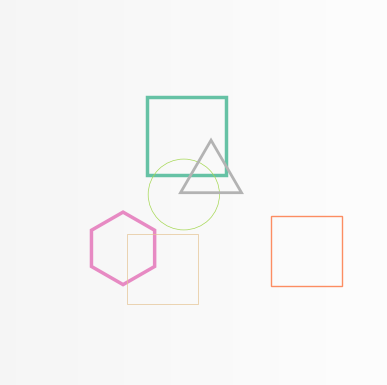[{"shape": "square", "thickness": 2.5, "radius": 0.51, "center": [0.482, 0.646]}, {"shape": "square", "thickness": 1, "radius": 0.45, "center": [0.791, 0.347]}, {"shape": "hexagon", "thickness": 2.5, "radius": 0.47, "center": [0.318, 0.355]}, {"shape": "circle", "thickness": 0.5, "radius": 0.46, "center": [0.474, 0.495]}, {"shape": "square", "thickness": 0.5, "radius": 0.46, "center": [0.419, 0.302]}, {"shape": "triangle", "thickness": 2, "radius": 0.45, "center": [0.545, 0.545]}]